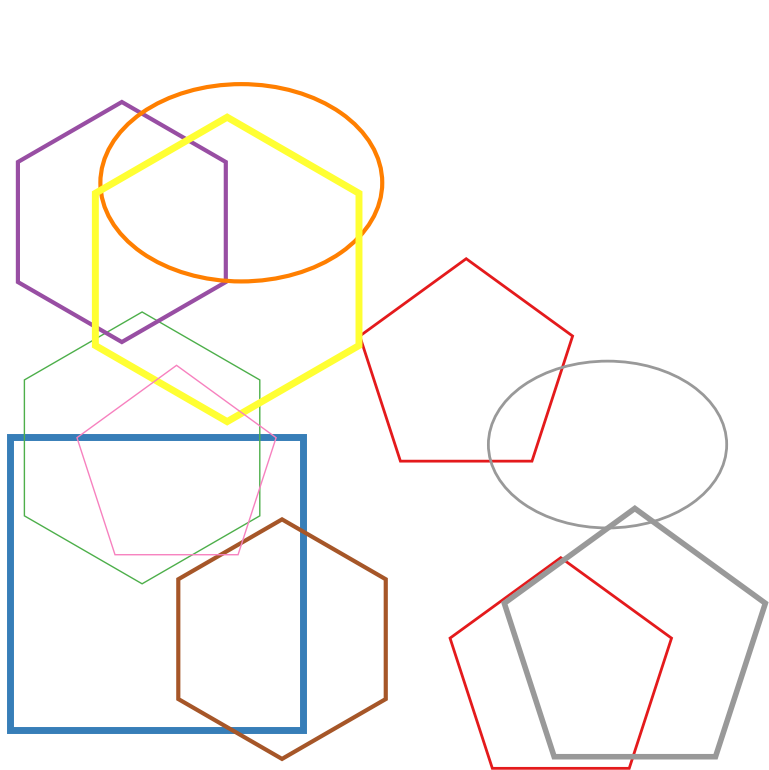[{"shape": "pentagon", "thickness": 1, "radius": 0.73, "center": [0.605, 0.519]}, {"shape": "pentagon", "thickness": 1, "radius": 0.76, "center": [0.728, 0.125]}, {"shape": "square", "thickness": 2.5, "radius": 0.95, "center": [0.203, 0.242]}, {"shape": "hexagon", "thickness": 0.5, "radius": 0.88, "center": [0.185, 0.418]}, {"shape": "hexagon", "thickness": 1.5, "radius": 0.78, "center": [0.158, 0.712]}, {"shape": "oval", "thickness": 1.5, "radius": 0.92, "center": [0.313, 0.763]}, {"shape": "hexagon", "thickness": 2.5, "radius": 0.99, "center": [0.295, 0.65]}, {"shape": "hexagon", "thickness": 1.5, "radius": 0.78, "center": [0.366, 0.17]}, {"shape": "pentagon", "thickness": 0.5, "radius": 0.68, "center": [0.229, 0.39]}, {"shape": "pentagon", "thickness": 2, "radius": 0.89, "center": [0.824, 0.161]}, {"shape": "oval", "thickness": 1, "radius": 0.77, "center": [0.789, 0.423]}]